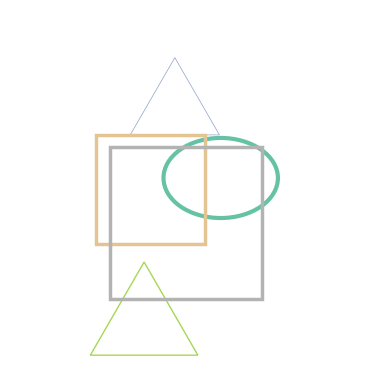[{"shape": "oval", "thickness": 3, "radius": 0.74, "center": [0.573, 0.538]}, {"shape": "triangle", "thickness": 0.5, "radius": 0.67, "center": [0.454, 0.717]}, {"shape": "triangle", "thickness": 1, "radius": 0.81, "center": [0.374, 0.158]}, {"shape": "square", "thickness": 2.5, "radius": 0.71, "center": [0.391, 0.509]}, {"shape": "square", "thickness": 2.5, "radius": 0.99, "center": [0.483, 0.42]}]